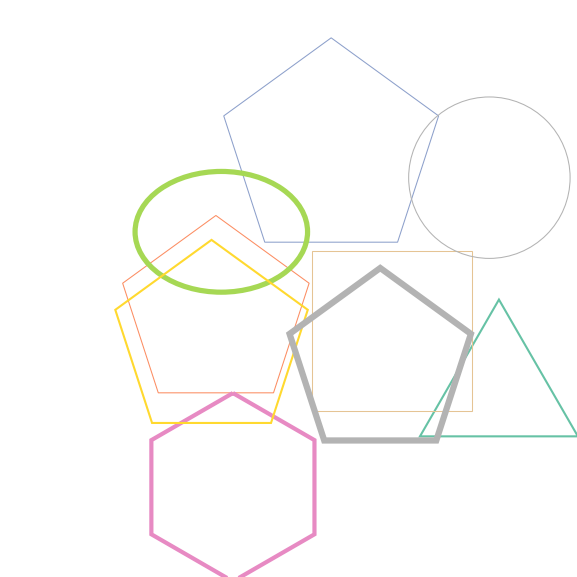[{"shape": "triangle", "thickness": 1, "radius": 0.79, "center": [0.864, 0.322]}, {"shape": "pentagon", "thickness": 0.5, "radius": 0.85, "center": [0.374, 0.456]}, {"shape": "pentagon", "thickness": 0.5, "radius": 0.98, "center": [0.573, 0.738]}, {"shape": "hexagon", "thickness": 2, "radius": 0.82, "center": [0.403, 0.155]}, {"shape": "oval", "thickness": 2.5, "radius": 0.75, "center": [0.383, 0.598]}, {"shape": "pentagon", "thickness": 1, "radius": 0.88, "center": [0.366, 0.408]}, {"shape": "square", "thickness": 0.5, "radius": 0.7, "center": [0.679, 0.426]}, {"shape": "circle", "thickness": 0.5, "radius": 0.7, "center": [0.847, 0.691]}, {"shape": "pentagon", "thickness": 3, "radius": 0.83, "center": [0.658, 0.37]}]